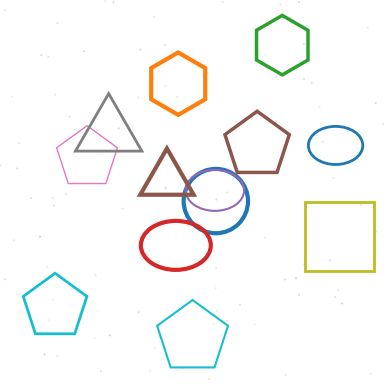[{"shape": "circle", "thickness": 3, "radius": 0.42, "center": [0.561, 0.478]}, {"shape": "oval", "thickness": 2, "radius": 0.35, "center": [0.872, 0.622]}, {"shape": "hexagon", "thickness": 3, "radius": 0.41, "center": [0.463, 0.783]}, {"shape": "hexagon", "thickness": 2.5, "radius": 0.39, "center": [0.733, 0.883]}, {"shape": "oval", "thickness": 3, "radius": 0.45, "center": [0.457, 0.363]}, {"shape": "oval", "thickness": 1.5, "radius": 0.38, "center": [0.558, 0.506]}, {"shape": "pentagon", "thickness": 2.5, "radius": 0.44, "center": [0.668, 0.623]}, {"shape": "triangle", "thickness": 3, "radius": 0.4, "center": [0.434, 0.534]}, {"shape": "pentagon", "thickness": 1, "radius": 0.42, "center": [0.226, 0.59]}, {"shape": "triangle", "thickness": 2, "radius": 0.5, "center": [0.282, 0.657]}, {"shape": "square", "thickness": 2, "radius": 0.45, "center": [0.882, 0.385]}, {"shape": "pentagon", "thickness": 2, "radius": 0.43, "center": [0.143, 0.203]}, {"shape": "pentagon", "thickness": 1.5, "radius": 0.48, "center": [0.5, 0.124]}]